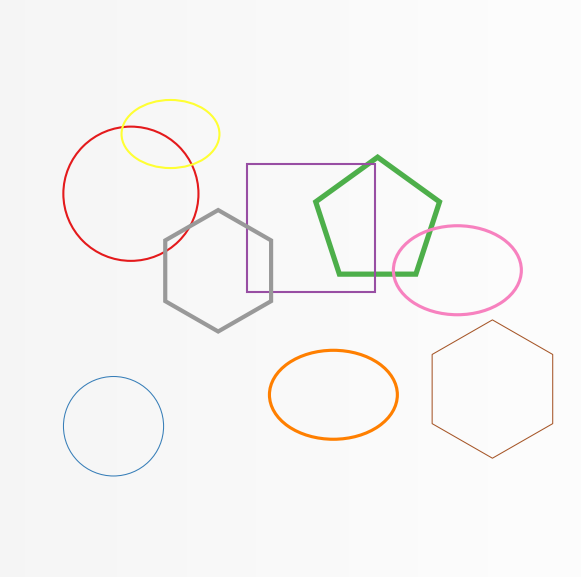[{"shape": "circle", "thickness": 1, "radius": 0.58, "center": [0.225, 0.664]}, {"shape": "circle", "thickness": 0.5, "radius": 0.43, "center": [0.195, 0.261]}, {"shape": "pentagon", "thickness": 2.5, "radius": 0.56, "center": [0.65, 0.615]}, {"shape": "square", "thickness": 1, "radius": 0.55, "center": [0.535, 0.604]}, {"shape": "oval", "thickness": 1.5, "radius": 0.55, "center": [0.574, 0.316]}, {"shape": "oval", "thickness": 1, "radius": 0.42, "center": [0.293, 0.767]}, {"shape": "hexagon", "thickness": 0.5, "radius": 0.6, "center": [0.847, 0.325]}, {"shape": "oval", "thickness": 1.5, "radius": 0.55, "center": [0.787, 0.531]}, {"shape": "hexagon", "thickness": 2, "radius": 0.53, "center": [0.375, 0.53]}]